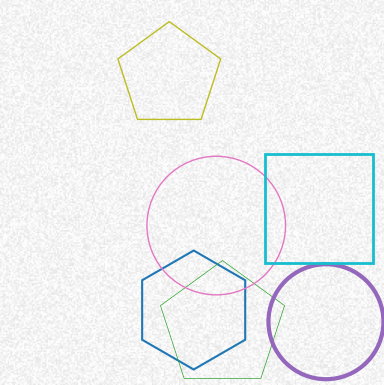[{"shape": "hexagon", "thickness": 1.5, "radius": 0.77, "center": [0.503, 0.195]}, {"shape": "pentagon", "thickness": 0.5, "radius": 0.85, "center": [0.578, 0.154]}, {"shape": "circle", "thickness": 3, "radius": 0.75, "center": [0.847, 0.164]}, {"shape": "circle", "thickness": 1, "radius": 0.9, "center": [0.562, 0.414]}, {"shape": "pentagon", "thickness": 1, "radius": 0.7, "center": [0.44, 0.803]}, {"shape": "square", "thickness": 2, "radius": 0.71, "center": [0.829, 0.458]}]